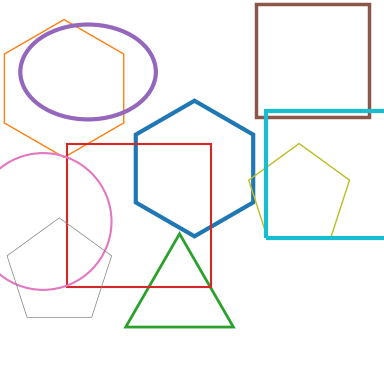[{"shape": "hexagon", "thickness": 3, "radius": 0.88, "center": [0.505, 0.562]}, {"shape": "hexagon", "thickness": 1, "radius": 0.89, "center": [0.166, 0.77]}, {"shape": "triangle", "thickness": 2, "radius": 0.81, "center": [0.466, 0.231]}, {"shape": "square", "thickness": 1.5, "radius": 0.93, "center": [0.361, 0.44]}, {"shape": "oval", "thickness": 3, "radius": 0.88, "center": [0.229, 0.813]}, {"shape": "square", "thickness": 2.5, "radius": 0.73, "center": [0.812, 0.842]}, {"shape": "circle", "thickness": 1.5, "radius": 0.89, "center": [0.112, 0.425]}, {"shape": "pentagon", "thickness": 0.5, "radius": 0.71, "center": [0.154, 0.291]}, {"shape": "pentagon", "thickness": 1, "radius": 0.69, "center": [0.777, 0.49]}, {"shape": "square", "thickness": 3, "radius": 0.83, "center": [0.857, 0.546]}]